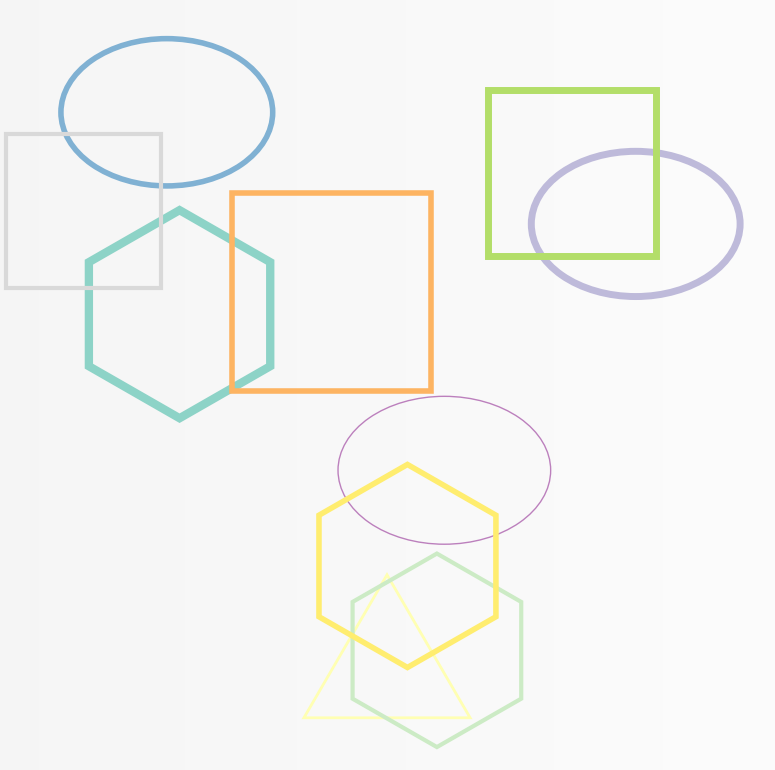[{"shape": "hexagon", "thickness": 3, "radius": 0.68, "center": [0.232, 0.592]}, {"shape": "triangle", "thickness": 1, "radius": 0.62, "center": [0.499, 0.13]}, {"shape": "oval", "thickness": 2.5, "radius": 0.67, "center": [0.82, 0.709]}, {"shape": "oval", "thickness": 2, "radius": 0.68, "center": [0.215, 0.854]}, {"shape": "square", "thickness": 2, "radius": 0.64, "center": [0.427, 0.621]}, {"shape": "square", "thickness": 2.5, "radius": 0.54, "center": [0.738, 0.775]}, {"shape": "square", "thickness": 1.5, "radius": 0.5, "center": [0.108, 0.726]}, {"shape": "oval", "thickness": 0.5, "radius": 0.69, "center": [0.573, 0.389]}, {"shape": "hexagon", "thickness": 1.5, "radius": 0.63, "center": [0.564, 0.155]}, {"shape": "hexagon", "thickness": 2, "radius": 0.66, "center": [0.526, 0.265]}]